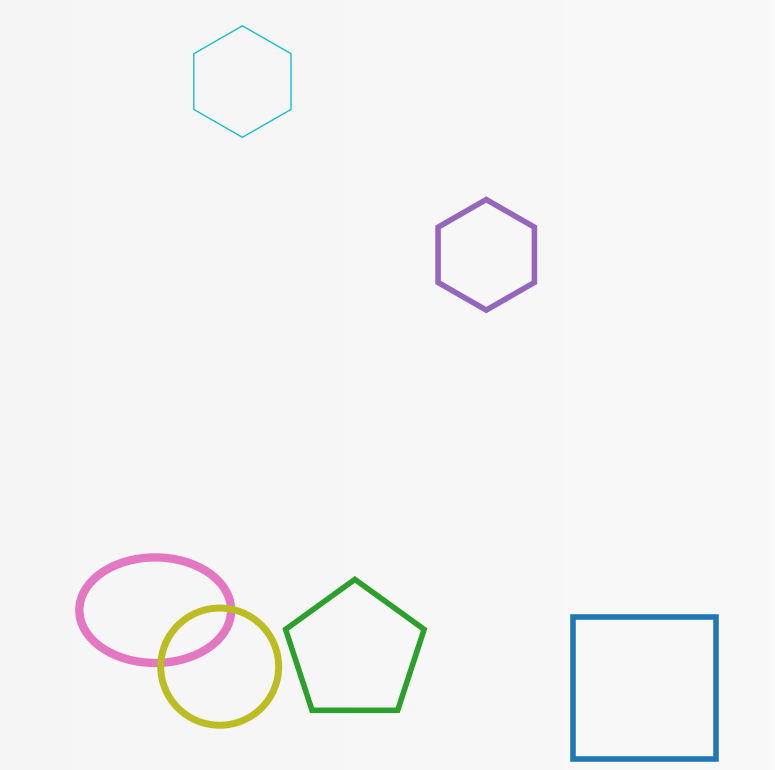[{"shape": "square", "thickness": 2, "radius": 0.46, "center": [0.831, 0.107]}, {"shape": "pentagon", "thickness": 2, "radius": 0.47, "center": [0.458, 0.154]}, {"shape": "hexagon", "thickness": 2, "radius": 0.36, "center": [0.627, 0.669]}, {"shape": "oval", "thickness": 3, "radius": 0.49, "center": [0.2, 0.208]}, {"shape": "circle", "thickness": 2.5, "radius": 0.38, "center": [0.283, 0.134]}, {"shape": "hexagon", "thickness": 0.5, "radius": 0.36, "center": [0.313, 0.894]}]